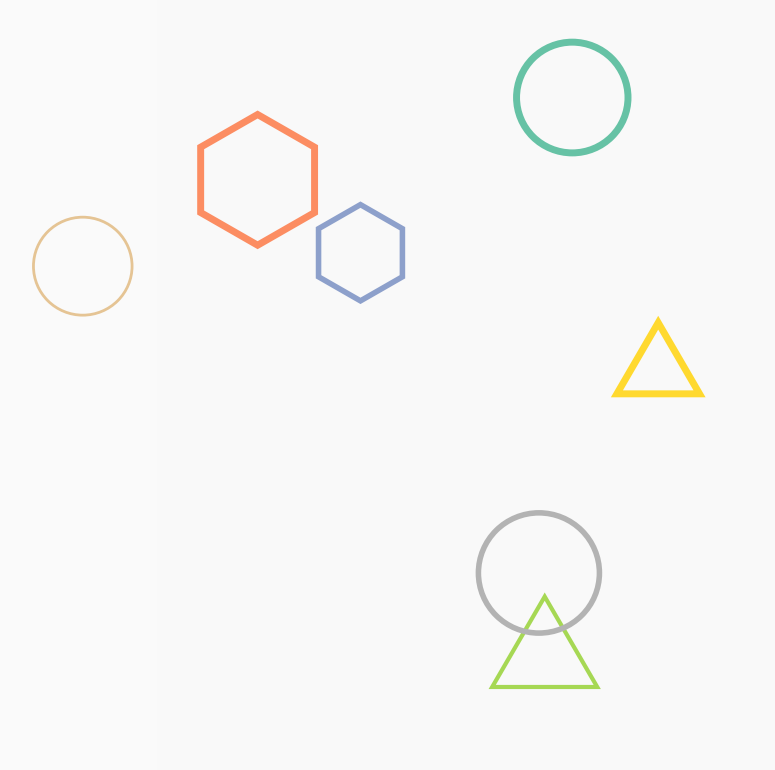[{"shape": "circle", "thickness": 2.5, "radius": 0.36, "center": [0.738, 0.873]}, {"shape": "hexagon", "thickness": 2.5, "radius": 0.42, "center": [0.332, 0.766]}, {"shape": "hexagon", "thickness": 2, "radius": 0.31, "center": [0.465, 0.672]}, {"shape": "triangle", "thickness": 1.5, "radius": 0.39, "center": [0.703, 0.147]}, {"shape": "triangle", "thickness": 2.5, "radius": 0.31, "center": [0.849, 0.519]}, {"shape": "circle", "thickness": 1, "radius": 0.32, "center": [0.107, 0.654]}, {"shape": "circle", "thickness": 2, "radius": 0.39, "center": [0.695, 0.256]}]